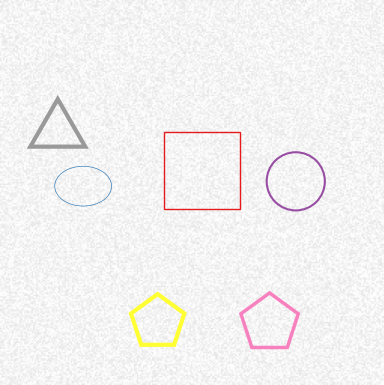[{"shape": "square", "thickness": 1, "radius": 0.5, "center": [0.525, 0.557]}, {"shape": "oval", "thickness": 0.5, "radius": 0.37, "center": [0.216, 0.516]}, {"shape": "circle", "thickness": 1.5, "radius": 0.38, "center": [0.768, 0.529]}, {"shape": "pentagon", "thickness": 3, "radius": 0.36, "center": [0.41, 0.163]}, {"shape": "pentagon", "thickness": 2.5, "radius": 0.39, "center": [0.7, 0.161]}, {"shape": "triangle", "thickness": 3, "radius": 0.41, "center": [0.15, 0.66]}]